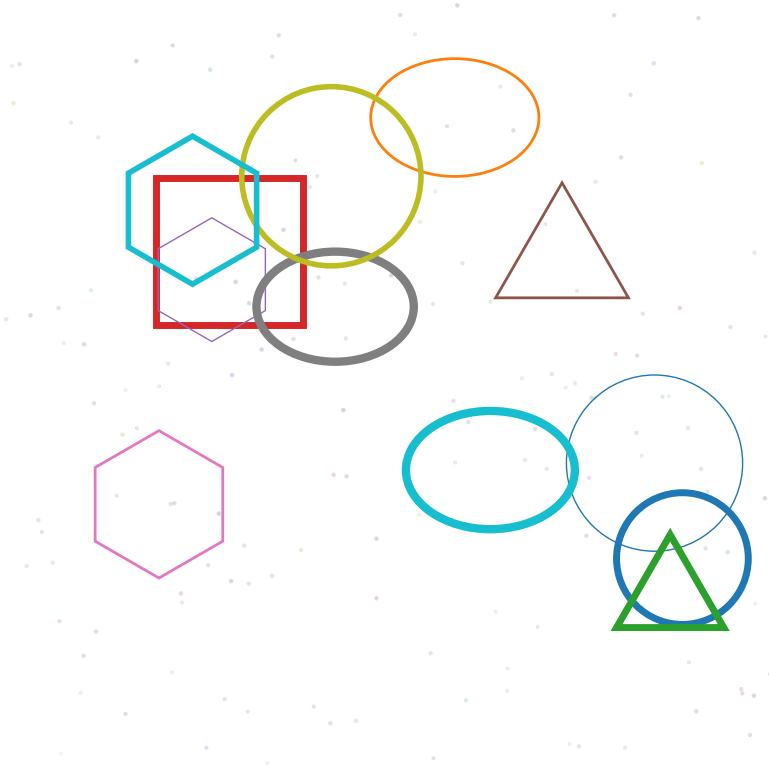[{"shape": "circle", "thickness": 0.5, "radius": 0.57, "center": [0.85, 0.399]}, {"shape": "circle", "thickness": 2.5, "radius": 0.43, "center": [0.886, 0.275]}, {"shape": "oval", "thickness": 1, "radius": 0.55, "center": [0.591, 0.847]}, {"shape": "triangle", "thickness": 2.5, "radius": 0.4, "center": [0.87, 0.225]}, {"shape": "square", "thickness": 2.5, "radius": 0.48, "center": [0.298, 0.673]}, {"shape": "hexagon", "thickness": 0.5, "radius": 0.4, "center": [0.275, 0.637]}, {"shape": "triangle", "thickness": 1, "radius": 0.5, "center": [0.73, 0.663]}, {"shape": "hexagon", "thickness": 1, "radius": 0.48, "center": [0.206, 0.345]}, {"shape": "oval", "thickness": 3, "radius": 0.51, "center": [0.435, 0.602]}, {"shape": "circle", "thickness": 2, "radius": 0.58, "center": [0.43, 0.771]}, {"shape": "oval", "thickness": 3, "radius": 0.55, "center": [0.637, 0.39]}, {"shape": "hexagon", "thickness": 2, "radius": 0.48, "center": [0.25, 0.727]}]